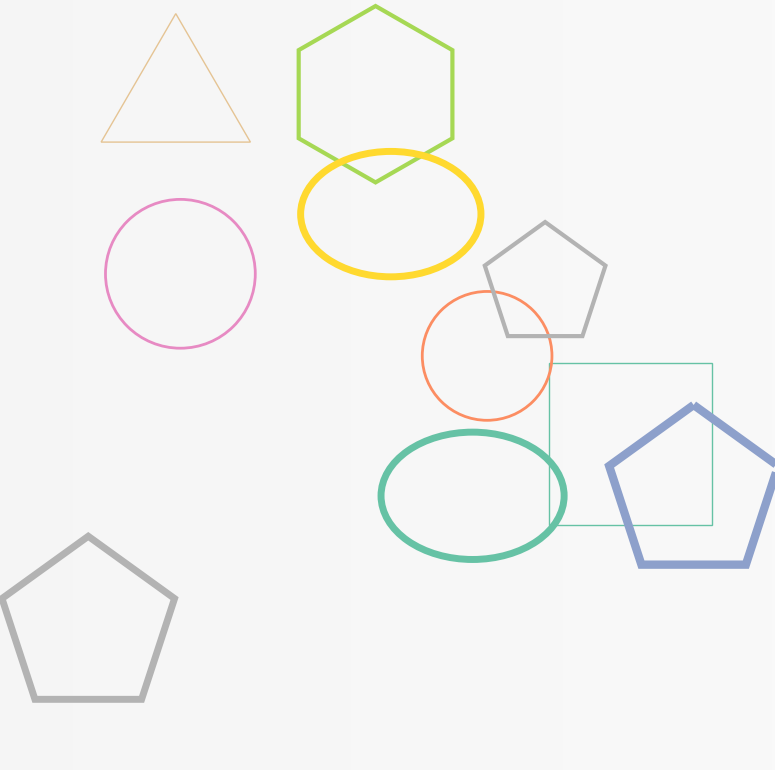[{"shape": "square", "thickness": 0.5, "radius": 0.53, "center": [0.814, 0.423]}, {"shape": "oval", "thickness": 2.5, "radius": 0.59, "center": [0.61, 0.356]}, {"shape": "circle", "thickness": 1, "radius": 0.42, "center": [0.629, 0.538]}, {"shape": "pentagon", "thickness": 3, "radius": 0.57, "center": [0.895, 0.359]}, {"shape": "circle", "thickness": 1, "radius": 0.48, "center": [0.233, 0.644]}, {"shape": "hexagon", "thickness": 1.5, "radius": 0.57, "center": [0.485, 0.878]}, {"shape": "oval", "thickness": 2.5, "radius": 0.58, "center": [0.504, 0.722]}, {"shape": "triangle", "thickness": 0.5, "radius": 0.56, "center": [0.227, 0.871]}, {"shape": "pentagon", "thickness": 2.5, "radius": 0.59, "center": [0.114, 0.186]}, {"shape": "pentagon", "thickness": 1.5, "radius": 0.41, "center": [0.703, 0.63]}]